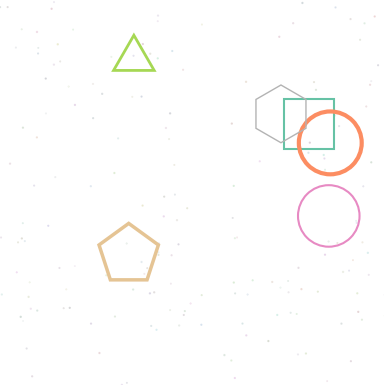[{"shape": "square", "thickness": 1.5, "radius": 0.33, "center": [0.802, 0.678]}, {"shape": "circle", "thickness": 3, "radius": 0.41, "center": [0.858, 0.629]}, {"shape": "circle", "thickness": 1.5, "radius": 0.4, "center": [0.854, 0.439]}, {"shape": "triangle", "thickness": 2, "radius": 0.3, "center": [0.348, 0.848]}, {"shape": "pentagon", "thickness": 2.5, "radius": 0.41, "center": [0.334, 0.339]}, {"shape": "hexagon", "thickness": 1, "radius": 0.37, "center": [0.73, 0.704]}]